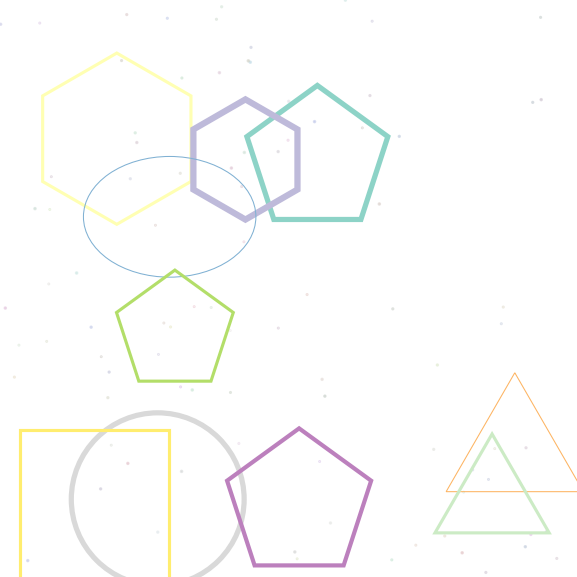[{"shape": "pentagon", "thickness": 2.5, "radius": 0.64, "center": [0.55, 0.723]}, {"shape": "hexagon", "thickness": 1.5, "radius": 0.74, "center": [0.202, 0.759]}, {"shape": "hexagon", "thickness": 3, "radius": 0.52, "center": [0.425, 0.723]}, {"shape": "oval", "thickness": 0.5, "radius": 0.75, "center": [0.294, 0.624]}, {"shape": "triangle", "thickness": 0.5, "radius": 0.69, "center": [0.891, 0.216]}, {"shape": "pentagon", "thickness": 1.5, "radius": 0.53, "center": [0.303, 0.425]}, {"shape": "circle", "thickness": 2.5, "radius": 0.75, "center": [0.273, 0.135]}, {"shape": "pentagon", "thickness": 2, "radius": 0.66, "center": [0.518, 0.126]}, {"shape": "triangle", "thickness": 1.5, "radius": 0.57, "center": [0.852, 0.133]}, {"shape": "square", "thickness": 1.5, "radius": 0.65, "center": [0.164, 0.125]}]